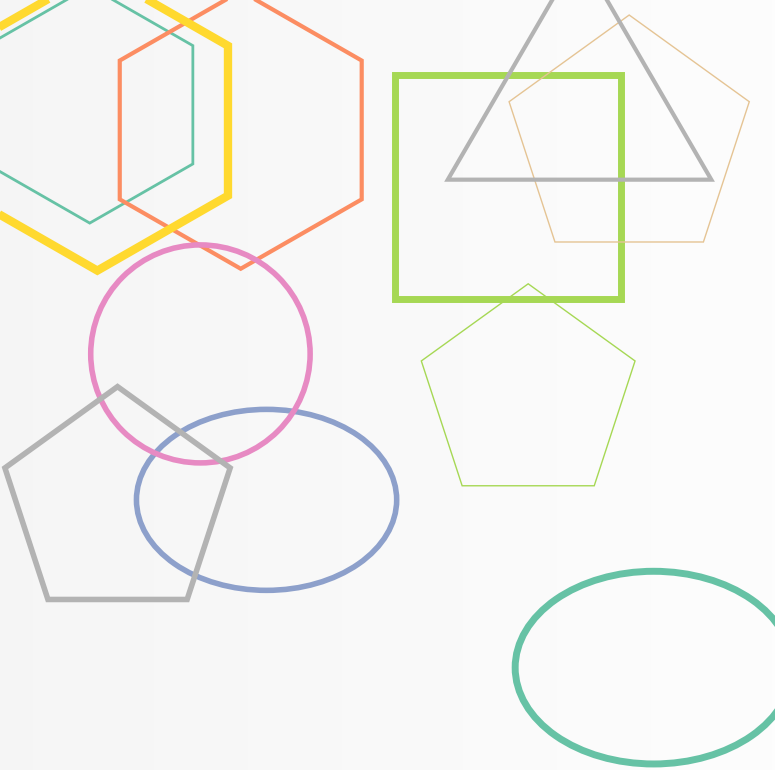[{"shape": "hexagon", "thickness": 1, "radius": 0.77, "center": [0.116, 0.864]}, {"shape": "oval", "thickness": 2.5, "radius": 0.89, "center": [0.843, 0.133]}, {"shape": "hexagon", "thickness": 1.5, "radius": 0.9, "center": [0.311, 0.831]}, {"shape": "oval", "thickness": 2, "radius": 0.84, "center": [0.344, 0.351]}, {"shape": "circle", "thickness": 2, "radius": 0.71, "center": [0.259, 0.54]}, {"shape": "square", "thickness": 2.5, "radius": 0.73, "center": [0.655, 0.757]}, {"shape": "pentagon", "thickness": 0.5, "radius": 0.72, "center": [0.682, 0.486]}, {"shape": "hexagon", "thickness": 3, "radius": 0.97, "center": [0.126, 0.843]}, {"shape": "pentagon", "thickness": 0.5, "radius": 0.81, "center": [0.812, 0.818]}, {"shape": "pentagon", "thickness": 2, "radius": 0.76, "center": [0.152, 0.345]}, {"shape": "triangle", "thickness": 1.5, "radius": 0.98, "center": [0.748, 0.865]}]